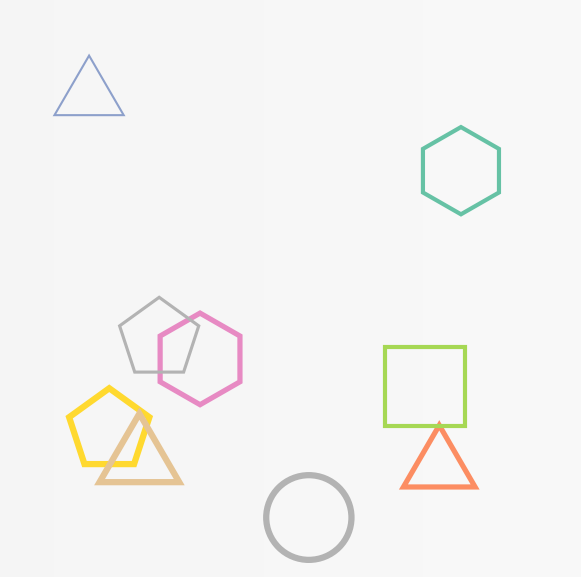[{"shape": "hexagon", "thickness": 2, "radius": 0.38, "center": [0.793, 0.704]}, {"shape": "triangle", "thickness": 2.5, "radius": 0.36, "center": [0.756, 0.191]}, {"shape": "triangle", "thickness": 1, "radius": 0.34, "center": [0.153, 0.834]}, {"shape": "hexagon", "thickness": 2.5, "radius": 0.4, "center": [0.344, 0.378]}, {"shape": "square", "thickness": 2, "radius": 0.34, "center": [0.731, 0.33]}, {"shape": "pentagon", "thickness": 3, "radius": 0.36, "center": [0.188, 0.254]}, {"shape": "triangle", "thickness": 3, "radius": 0.4, "center": [0.24, 0.204]}, {"shape": "circle", "thickness": 3, "radius": 0.37, "center": [0.531, 0.103]}, {"shape": "pentagon", "thickness": 1.5, "radius": 0.36, "center": [0.274, 0.413]}]